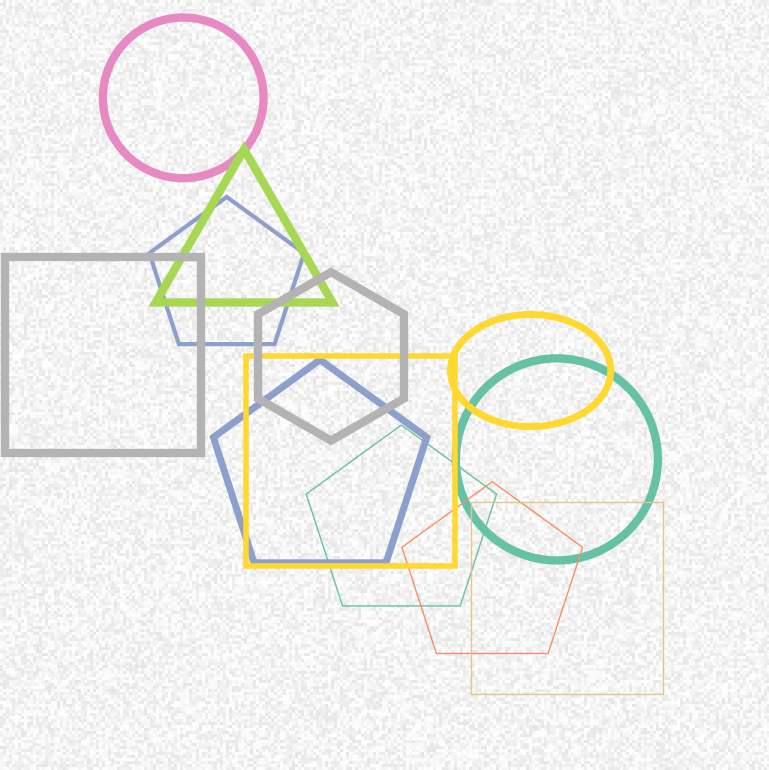[{"shape": "circle", "thickness": 3, "radius": 0.66, "center": [0.723, 0.403]}, {"shape": "pentagon", "thickness": 0.5, "radius": 0.65, "center": [0.521, 0.318]}, {"shape": "pentagon", "thickness": 0.5, "radius": 0.62, "center": [0.639, 0.251]}, {"shape": "pentagon", "thickness": 2.5, "radius": 0.73, "center": [0.416, 0.387]}, {"shape": "pentagon", "thickness": 1.5, "radius": 0.53, "center": [0.294, 0.639]}, {"shape": "circle", "thickness": 3, "radius": 0.52, "center": [0.238, 0.873]}, {"shape": "triangle", "thickness": 3, "radius": 0.66, "center": [0.317, 0.673]}, {"shape": "oval", "thickness": 2.5, "radius": 0.52, "center": [0.689, 0.519]}, {"shape": "square", "thickness": 2, "radius": 0.68, "center": [0.455, 0.401]}, {"shape": "square", "thickness": 0.5, "radius": 0.62, "center": [0.736, 0.224]}, {"shape": "square", "thickness": 3, "radius": 0.64, "center": [0.134, 0.539]}, {"shape": "hexagon", "thickness": 3, "radius": 0.55, "center": [0.43, 0.537]}]